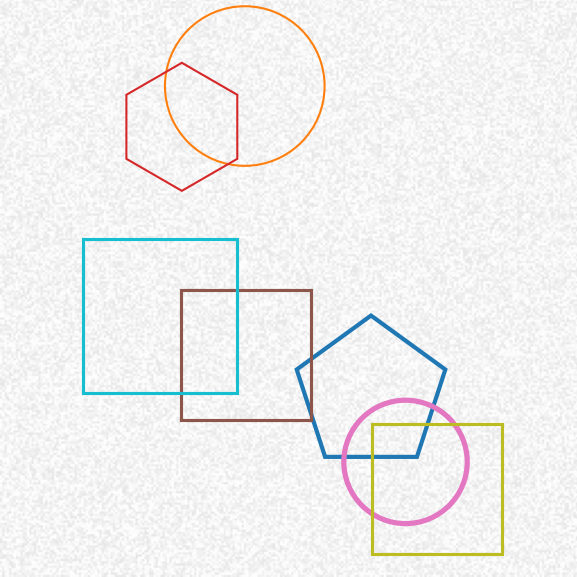[{"shape": "pentagon", "thickness": 2, "radius": 0.68, "center": [0.642, 0.317]}, {"shape": "circle", "thickness": 1, "radius": 0.69, "center": [0.424, 0.85]}, {"shape": "hexagon", "thickness": 1, "radius": 0.55, "center": [0.315, 0.78]}, {"shape": "square", "thickness": 1.5, "radius": 0.56, "center": [0.427, 0.385]}, {"shape": "circle", "thickness": 2.5, "radius": 0.53, "center": [0.702, 0.199]}, {"shape": "square", "thickness": 1.5, "radius": 0.56, "center": [0.756, 0.153]}, {"shape": "square", "thickness": 1.5, "radius": 0.67, "center": [0.277, 0.452]}]